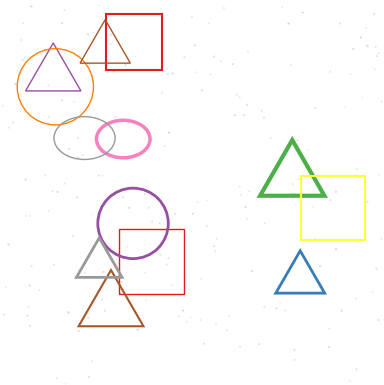[{"shape": "square", "thickness": 1.5, "radius": 0.36, "center": [0.348, 0.89]}, {"shape": "square", "thickness": 1, "radius": 0.42, "center": [0.395, 0.322]}, {"shape": "triangle", "thickness": 2, "radius": 0.37, "center": [0.78, 0.275]}, {"shape": "triangle", "thickness": 3, "radius": 0.48, "center": [0.759, 0.54]}, {"shape": "triangle", "thickness": 1, "radius": 0.42, "center": [0.138, 0.805]}, {"shape": "circle", "thickness": 2, "radius": 0.46, "center": [0.346, 0.42]}, {"shape": "circle", "thickness": 1, "radius": 0.5, "center": [0.144, 0.775]}, {"shape": "square", "thickness": 1.5, "radius": 0.41, "center": [0.865, 0.459]}, {"shape": "triangle", "thickness": 1, "radius": 0.38, "center": [0.273, 0.874]}, {"shape": "triangle", "thickness": 1.5, "radius": 0.49, "center": [0.288, 0.201]}, {"shape": "oval", "thickness": 2.5, "radius": 0.35, "center": [0.32, 0.639]}, {"shape": "triangle", "thickness": 2, "radius": 0.34, "center": [0.258, 0.314]}, {"shape": "oval", "thickness": 1, "radius": 0.4, "center": [0.22, 0.641]}]